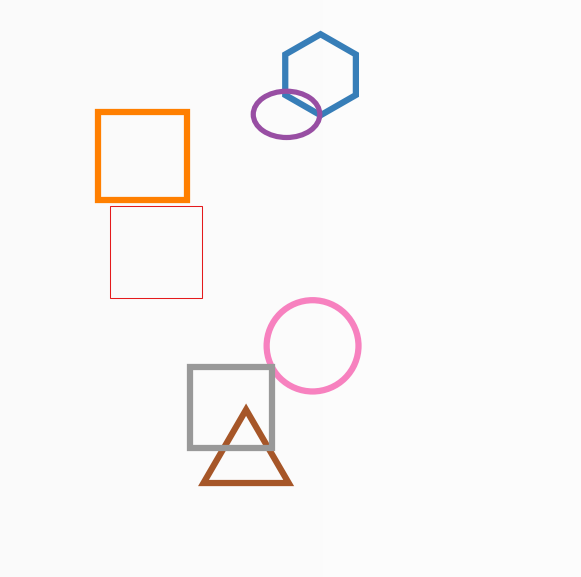[{"shape": "square", "thickness": 0.5, "radius": 0.4, "center": [0.268, 0.563]}, {"shape": "hexagon", "thickness": 3, "radius": 0.35, "center": [0.552, 0.87]}, {"shape": "oval", "thickness": 2.5, "radius": 0.29, "center": [0.493, 0.801]}, {"shape": "square", "thickness": 3, "radius": 0.38, "center": [0.246, 0.729]}, {"shape": "triangle", "thickness": 3, "radius": 0.42, "center": [0.423, 0.205]}, {"shape": "circle", "thickness": 3, "radius": 0.4, "center": [0.538, 0.4]}, {"shape": "square", "thickness": 3, "radius": 0.35, "center": [0.397, 0.293]}]